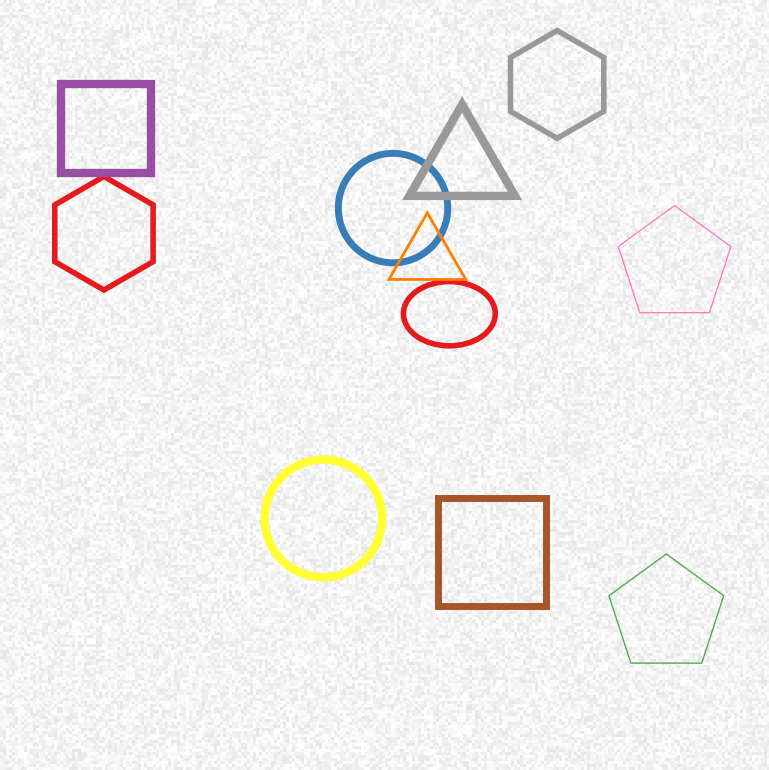[{"shape": "oval", "thickness": 2, "radius": 0.3, "center": [0.584, 0.593]}, {"shape": "hexagon", "thickness": 2, "radius": 0.37, "center": [0.135, 0.697]}, {"shape": "circle", "thickness": 2.5, "radius": 0.36, "center": [0.51, 0.73]}, {"shape": "pentagon", "thickness": 0.5, "radius": 0.39, "center": [0.865, 0.202]}, {"shape": "square", "thickness": 3, "radius": 0.29, "center": [0.137, 0.833]}, {"shape": "triangle", "thickness": 1, "radius": 0.29, "center": [0.555, 0.666]}, {"shape": "circle", "thickness": 3, "radius": 0.38, "center": [0.42, 0.327]}, {"shape": "square", "thickness": 2.5, "radius": 0.35, "center": [0.639, 0.284]}, {"shape": "pentagon", "thickness": 0.5, "radius": 0.38, "center": [0.876, 0.656]}, {"shape": "hexagon", "thickness": 2, "radius": 0.35, "center": [0.724, 0.89]}, {"shape": "triangle", "thickness": 3, "radius": 0.4, "center": [0.6, 0.785]}]